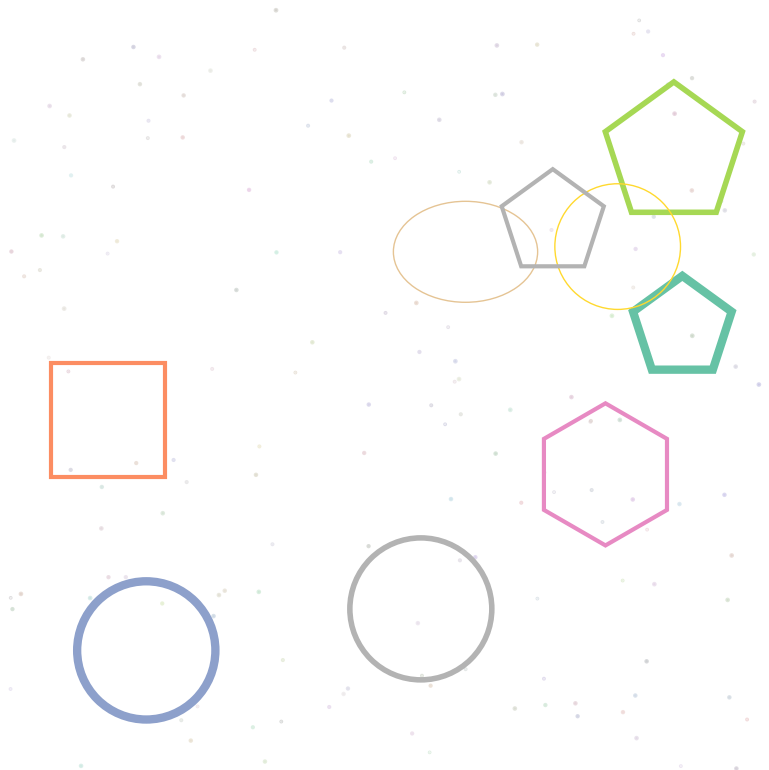[{"shape": "pentagon", "thickness": 3, "radius": 0.34, "center": [0.886, 0.574]}, {"shape": "square", "thickness": 1.5, "radius": 0.37, "center": [0.14, 0.454]}, {"shape": "circle", "thickness": 3, "radius": 0.45, "center": [0.19, 0.155]}, {"shape": "hexagon", "thickness": 1.5, "radius": 0.46, "center": [0.786, 0.384]}, {"shape": "pentagon", "thickness": 2, "radius": 0.47, "center": [0.875, 0.8]}, {"shape": "circle", "thickness": 0.5, "radius": 0.41, "center": [0.802, 0.68]}, {"shape": "oval", "thickness": 0.5, "radius": 0.47, "center": [0.605, 0.673]}, {"shape": "circle", "thickness": 2, "radius": 0.46, "center": [0.547, 0.209]}, {"shape": "pentagon", "thickness": 1.5, "radius": 0.35, "center": [0.718, 0.711]}]